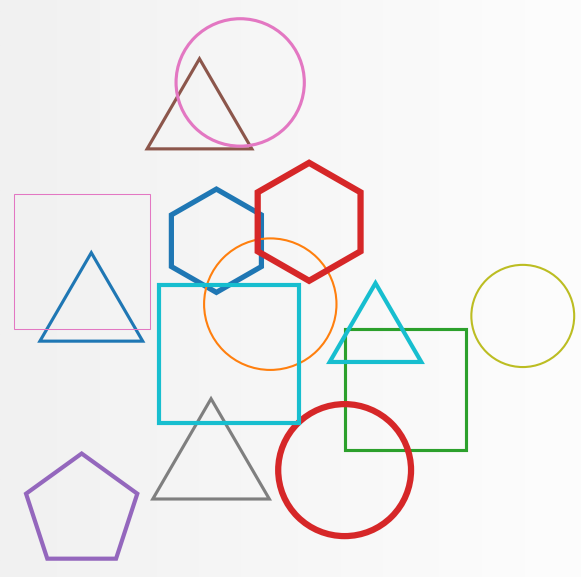[{"shape": "hexagon", "thickness": 2.5, "radius": 0.45, "center": [0.372, 0.582]}, {"shape": "triangle", "thickness": 1.5, "radius": 0.51, "center": [0.157, 0.459]}, {"shape": "circle", "thickness": 1, "radius": 0.57, "center": [0.465, 0.472]}, {"shape": "square", "thickness": 1.5, "radius": 0.52, "center": [0.698, 0.325]}, {"shape": "circle", "thickness": 3, "radius": 0.57, "center": [0.593, 0.185]}, {"shape": "hexagon", "thickness": 3, "radius": 0.51, "center": [0.532, 0.615]}, {"shape": "pentagon", "thickness": 2, "radius": 0.5, "center": [0.141, 0.113]}, {"shape": "triangle", "thickness": 1.5, "radius": 0.52, "center": [0.343, 0.793]}, {"shape": "circle", "thickness": 1.5, "radius": 0.55, "center": [0.413, 0.856]}, {"shape": "square", "thickness": 0.5, "radius": 0.59, "center": [0.141, 0.546]}, {"shape": "triangle", "thickness": 1.5, "radius": 0.58, "center": [0.363, 0.193]}, {"shape": "circle", "thickness": 1, "radius": 0.44, "center": [0.899, 0.452]}, {"shape": "triangle", "thickness": 2, "radius": 0.46, "center": [0.646, 0.418]}, {"shape": "square", "thickness": 2, "radius": 0.6, "center": [0.394, 0.386]}]